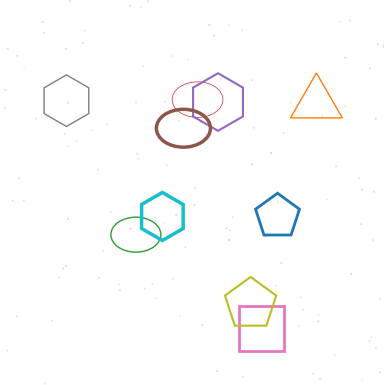[{"shape": "pentagon", "thickness": 2, "radius": 0.3, "center": [0.721, 0.438]}, {"shape": "triangle", "thickness": 1, "radius": 0.39, "center": [0.822, 0.733]}, {"shape": "oval", "thickness": 1, "radius": 0.32, "center": [0.353, 0.39]}, {"shape": "oval", "thickness": 0.5, "radius": 0.33, "center": [0.513, 0.741]}, {"shape": "hexagon", "thickness": 1.5, "radius": 0.37, "center": [0.566, 0.735]}, {"shape": "oval", "thickness": 2.5, "radius": 0.35, "center": [0.476, 0.667]}, {"shape": "square", "thickness": 2, "radius": 0.29, "center": [0.679, 0.147]}, {"shape": "hexagon", "thickness": 1, "radius": 0.33, "center": [0.173, 0.738]}, {"shape": "pentagon", "thickness": 1.5, "radius": 0.35, "center": [0.651, 0.211]}, {"shape": "hexagon", "thickness": 2.5, "radius": 0.31, "center": [0.422, 0.438]}]